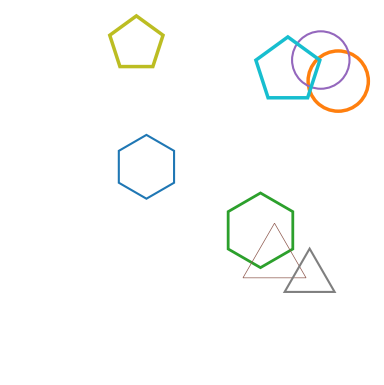[{"shape": "hexagon", "thickness": 1.5, "radius": 0.41, "center": [0.38, 0.567]}, {"shape": "circle", "thickness": 2.5, "radius": 0.39, "center": [0.878, 0.789]}, {"shape": "hexagon", "thickness": 2, "radius": 0.48, "center": [0.677, 0.402]}, {"shape": "circle", "thickness": 1.5, "radius": 0.37, "center": [0.833, 0.844]}, {"shape": "triangle", "thickness": 0.5, "radius": 0.47, "center": [0.713, 0.326]}, {"shape": "triangle", "thickness": 1.5, "radius": 0.37, "center": [0.804, 0.279]}, {"shape": "pentagon", "thickness": 2.5, "radius": 0.36, "center": [0.354, 0.886]}, {"shape": "pentagon", "thickness": 2.5, "radius": 0.44, "center": [0.748, 0.817]}]